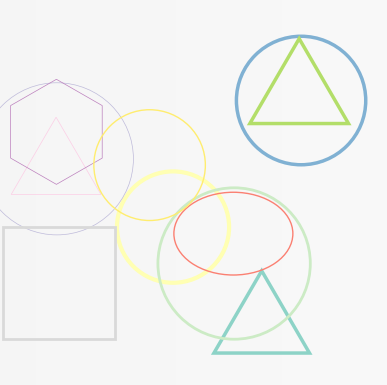[{"shape": "triangle", "thickness": 2.5, "radius": 0.71, "center": [0.675, 0.154]}, {"shape": "circle", "thickness": 3, "radius": 0.72, "center": [0.447, 0.41]}, {"shape": "circle", "thickness": 0.5, "radius": 0.99, "center": [0.147, 0.587]}, {"shape": "oval", "thickness": 1, "radius": 0.77, "center": [0.602, 0.393]}, {"shape": "circle", "thickness": 2.5, "radius": 0.83, "center": [0.777, 0.739]}, {"shape": "triangle", "thickness": 2.5, "radius": 0.73, "center": [0.772, 0.753]}, {"shape": "triangle", "thickness": 0.5, "radius": 0.67, "center": [0.145, 0.562]}, {"shape": "square", "thickness": 2, "radius": 0.73, "center": [0.152, 0.266]}, {"shape": "hexagon", "thickness": 0.5, "radius": 0.68, "center": [0.146, 0.658]}, {"shape": "circle", "thickness": 2, "radius": 0.98, "center": [0.604, 0.316]}, {"shape": "circle", "thickness": 1, "radius": 0.72, "center": [0.386, 0.571]}]